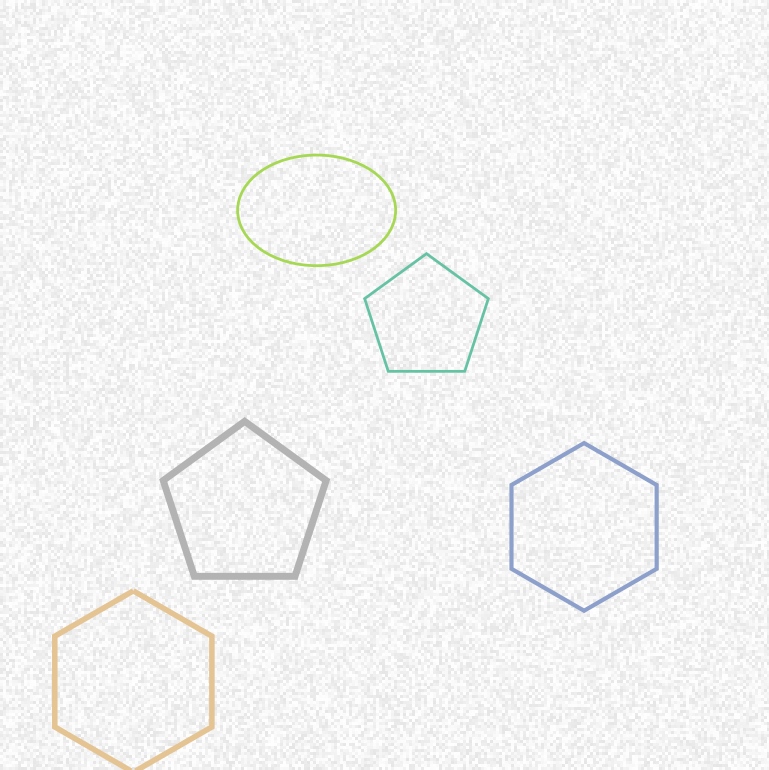[{"shape": "pentagon", "thickness": 1, "radius": 0.42, "center": [0.554, 0.586]}, {"shape": "hexagon", "thickness": 1.5, "radius": 0.54, "center": [0.759, 0.316]}, {"shape": "oval", "thickness": 1, "radius": 0.51, "center": [0.411, 0.727]}, {"shape": "hexagon", "thickness": 2, "radius": 0.59, "center": [0.173, 0.115]}, {"shape": "pentagon", "thickness": 2.5, "radius": 0.56, "center": [0.318, 0.342]}]